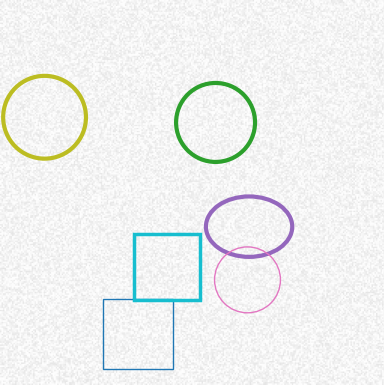[{"shape": "square", "thickness": 1, "radius": 0.45, "center": [0.359, 0.133]}, {"shape": "circle", "thickness": 3, "radius": 0.51, "center": [0.56, 0.682]}, {"shape": "oval", "thickness": 3, "radius": 0.56, "center": [0.647, 0.411]}, {"shape": "circle", "thickness": 1, "radius": 0.43, "center": [0.643, 0.273]}, {"shape": "circle", "thickness": 3, "radius": 0.54, "center": [0.116, 0.695]}, {"shape": "square", "thickness": 2.5, "radius": 0.43, "center": [0.434, 0.306]}]